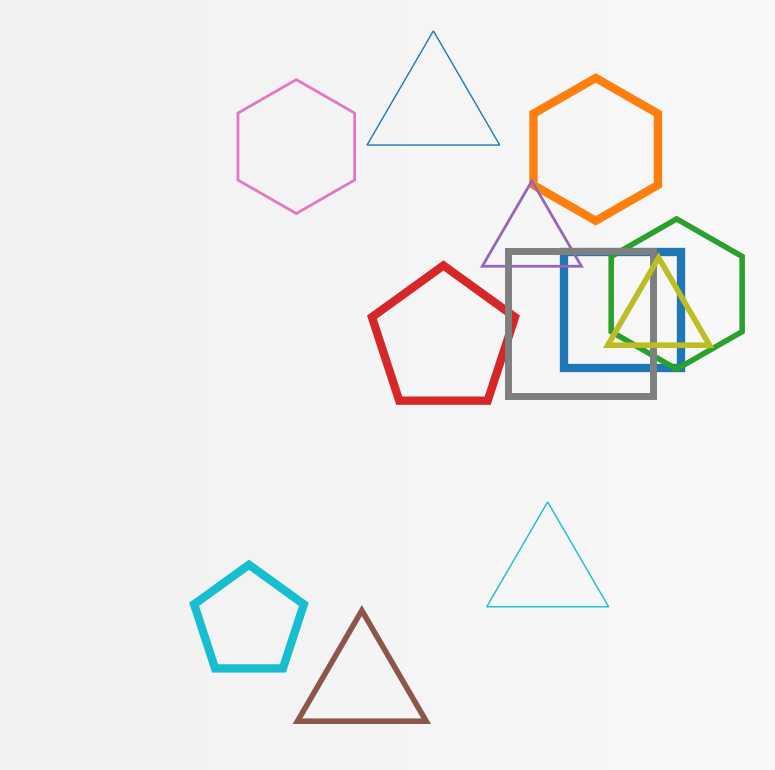[{"shape": "triangle", "thickness": 0.5, "radius": 0.49, "center": [0.559, 0.861]}, {"shape": "square", "thickness": 3, "radius": 0.38, "center": [0.803, 0.598]}, {"shape": "hexagon", "thickness": 3, "radius": 0.46, "center": [0.769, 0.806]}, {"shape": "hexagon", "thickness": 2, "radius": 0.49, "center": [0.873, 0.618]}, {"shape": "pentagon", "thickness": 3, "radius": 0.49, "center": [0.572, 0.558]}, {"shape": "triangle", "thickness": 1, "radius": 0.37, "center": [0.686, 0.691]}, {"shape": "triangle", "thickness": 2, "radius": 0.48, "center": [0.467, 0.111]}, {"shape": "hexagon", "thickness": 1, "radius": 0.43, "center": [0.382, 0.81]}, {"shape": "square", "thickness": 2.5, "radius": 0.47, "center": [0.749, 0.58]}, {"shape": "triangle", "thickness": 2, "radius": 0.38, "center": [0.85, 0.59]}, {"shape": "pentagon", "thickness": 3, "radius": 0.37, "center": [0.321, 0.192]}, {"shape": "triangle", "thickness": 0.5, "radius": 0.45, "center": [0.707, 0.257]}]